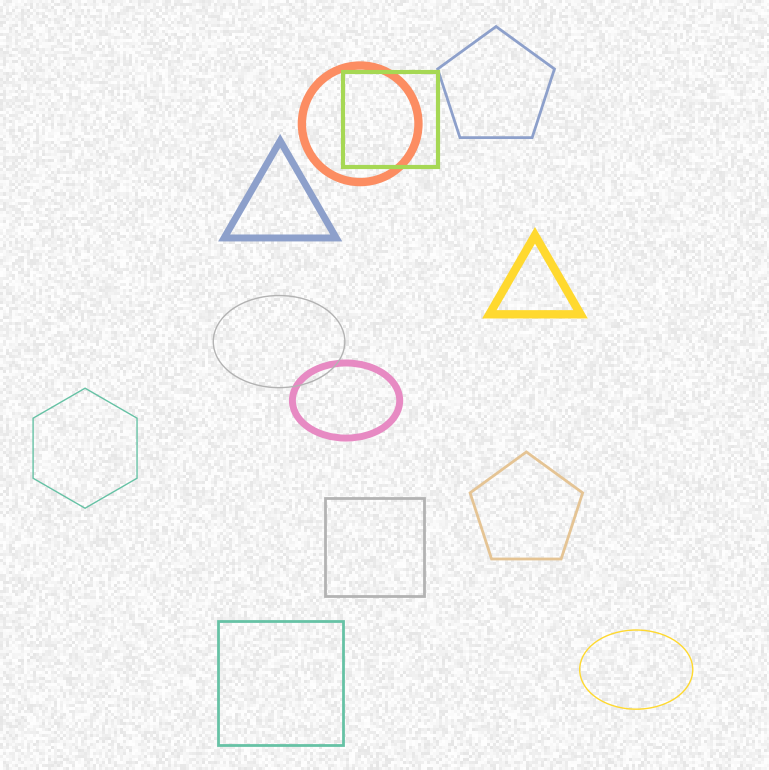[{"shape": "hexagon", "thickness": 0.5, "radius": 0.39, "center": [0.11, 0.418]}, {"shape": "square", "thickness": 1, "radius": 0.4, "center": [0.364, 0.113]}, {"shape": "circle", "thickness": 3, "radius": 0.38, "center": [0.468, 0.839]}, {"shape": "triangle", "thickness": 2.5, "radius": 0.42, "center": [0.364, 0.733]}, {"shape": "pentagon", "thickness": 1, "radius": 0.4, "center": [0.644, 0.886]}, {"shape": "oval", "thickness": 2.5, "radius": 0.35, "center": [0.449, 0.48]}, {"shape": "square", "thickness": 1.5, "radius": 0.31, "center": [0.507, 0.845]}, {"shape": "oval", "thickness": 0.5, "radius": 0.37, "center": [0.826, 0.13]}, {"shape": "triangle", "thickness": 3, "radius": 0.34, "center": [0.695, 0.626]}, {"shape": "pentagon", "thickness": 1, "radius": 0.38, "center": [0.684, 0.336]}, {"shape": "oval", "thickness": 0.5, "radius": 0.43, "center": [0.362, 0.556]}, {"shape": "square", "thickness": 1, "radius": 0.32, "center": [0.486, 0.289]}]